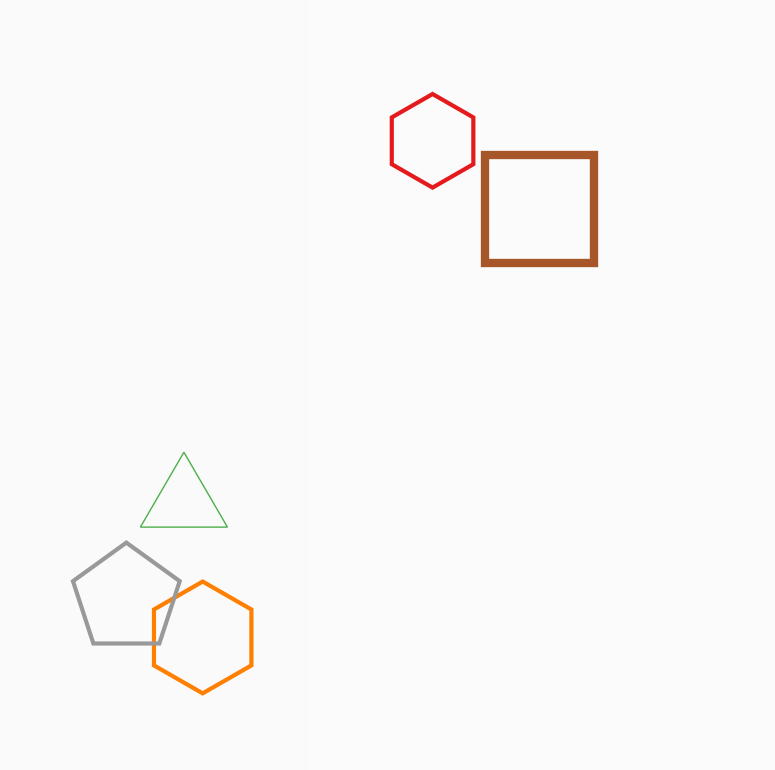[{"shape": "hexagon", "thickness": 1.5, "radius": 0.3, "center": [0.558, 0.817]}, {"shape": "triangle", "thickness": 0.5, "radius": 0.32, "center": [0.237, 0.348]}, {"shape": "hexagon", "thickness": 1.5, "radius": 0.36, "center": [0.262, 0.172]}, {"shape": "square", "thickness": 3, "radius": 0.35, "center": [0.696, 0.729]}, {"shape": "pentagon", "thickness": 1.5, "radius": 0.36, "center": [0.163, 0.223]}]